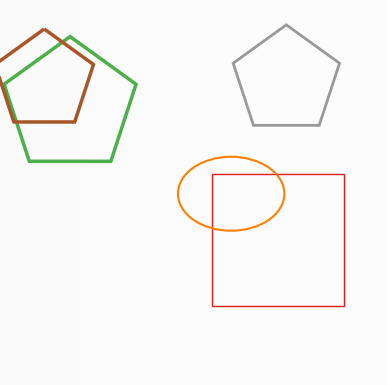[{"shape": "square", "thickness": 1, "radius": 0.85, "center": [0.718, 0.376]}, {"shape": "pentagon", "thickness": 2.5, "radius": 0.9, "center": [0.181, 0.726]}, {"shape": "oval", "thickness": 1.5, "radius": 0.69, "center": [0.597, 0.497]}, {"shape": "pentagon", "thickness": 2.5, "radius": 0.67, "center": [0.114, 0.791]}, {"shape": "pentagon", "thickness": 2, "radius": 0.72, "center": [0.739, 0.791]}]